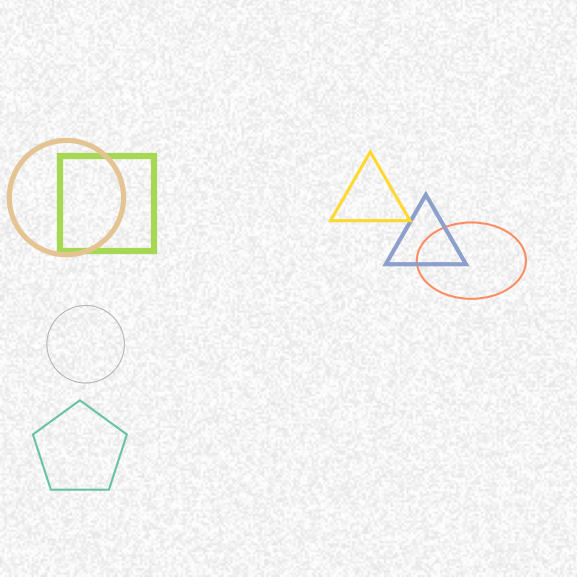[{"shape": "pentagon", "thickness": 1, "radius": 0.43, "center": [0.138, 0.22]}, {"shape": "oval", "thickness": 1, "radius": 0.47, "center": [0.816, 0.548]}, {"shape": "triangle", "thickness": 2, "radius": 0.4, "center": [0.737, 0.582]}, {"shape": "square", "thickness": 3, "radius": 0.41, "center": [0.185, 0.647]}, {"shape": "triangle", "thickness": 1.5, "radius": 0.4, "center": [0.641, 0.657]}, {"shape": "circle", "thickness": 2.5, "radius": 0.49, "center": [0.115, 0.657]}, {"shape": "circle", "thickness": 0.5, "radius": 0.34, "center": [0.148, 0.403]}]